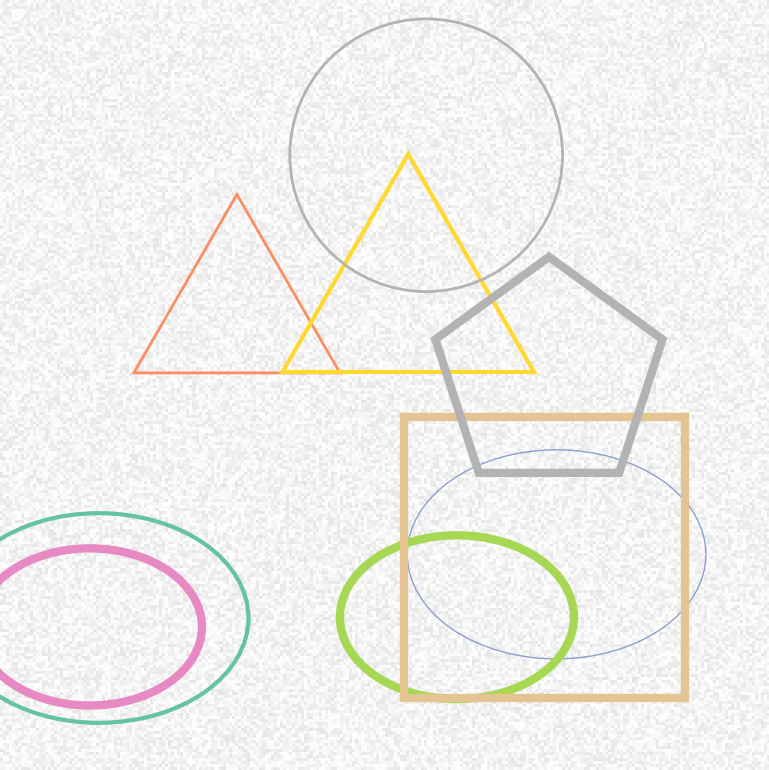[{"shape": "oval", "thickness": 1.5, "radius": 0.97, "center": [0.128, 0.197]}, {"shape": "triangle", "thickness": 1, "radius": 0.77, "center": [0.308, 0.593]}, {"shape": "oval", "thickness": 0.5, "radius": 0.97, "center": [0.723, 0.28]}, {"shape": "oval", "thickness": 3, "radius": 0.73, "center": [0.117, 0.186]}, {"shape": "oval", "thickness": 3, "radius": 0.76, "center": [0.593, 0.198]}, {"shape": "triangle", "thickness": 1.5, "radius": 0.94, "center": [0.53, 0.611]}, {"shape": "square", "thickness": 3, "radius": 0.91, "center": [0.707, 0.276]}, {"shape": "circle", "thickness": 1, "radius": 0.89, "center": [0.553, 0.798]}, {"shape": "pentagon", "thickness": 3, "radius": 0.78, "center": [0.713, 0.511]}]